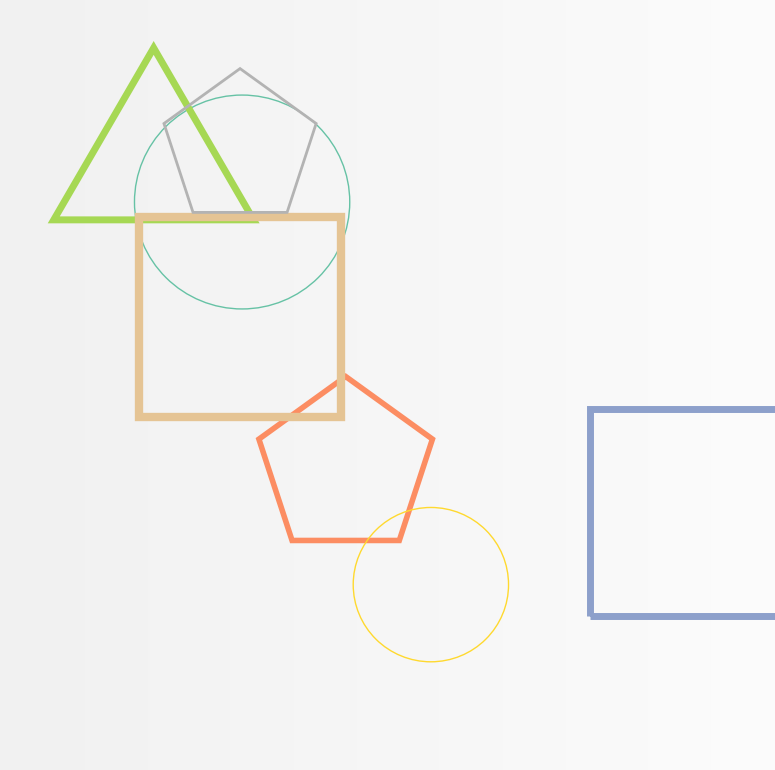[{"shape": "circle", "thickness": 0.5, "radius": 0.69, "center": [0.312, 0.738]}, {"shape": "pentagon", "thickness": 2, "radius": 0.59, "center": [0.446, 0.393]}, {"shape": "square", "thickness": 2.5, "radius": 0.67, "center": [0.896, 0.334]}, {"shape": "triangle", "thickness": 2.5, "radius": 0.74, "center": [0.198, 0.789]}, {"shape": "circle", "thickness": 0.5, "radius": 0.5, "center": [0.556, 0.241]}, {"shape": "square", "thickness": 3, "radius": 0.65, "center": [0.31, 0.588]}, {"shape": "pentagon", "thickness": 1, "radius": 0.52, "center": [0.31, 0.808]}]